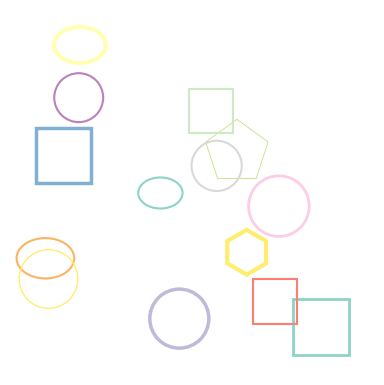[{"shape": "square", "thickness": 2, "radius": 0.36, "center": [0.833, 0.15]}, {"shape": "oval", "thickness": 1.5, "radius": 0.29, "center": [0.417, 0.499]}, {"shape": "oval", "thickness": 3, "radius": 0.33, "center": [0.207, 0.883]}, {"shape": "circle", "thickness": 2.5, "radius": 0.38, "center": [0.466, 0.172]}, {"shape": "square", "thickness": 1.5, "radius": 0.29, "center": [0.714, 0.218]}, {"shape": "square", "thickness": 2.5, "radius": 0.36, "center": [0.166, 0.597]}, {"shape": "oval", "thickness": 1.5, "radius": 0.37, "center": [0.118, 0.329]}, {"shape": "pentagon", "thickness": 0.5, "radius": 0.43, "center": [0.615, 0.605]}, {"shape": "circle", "thickness": 2, "radius": 0.39, "center": [0.724, 0.465]}, {"shape": "circle", "thickness": 1.5, "radius": 0.33, "center": [0.563, 0.569]}, {"shape": "circle", "thickness": 1.5, "radius": 0.32, "center": [0.204, 0.746]}, {"shape": "square", "thickness": 1.5, "radius": 0.29, "center": [0.549, 0.711]}, {"shape": "circle", "thickness": 1, "radius": 0.38, "center": [0.126, 0.275]}, {"shape": "hexagon", "thickness": 3, "radius": 0.29, "center": [0.641, 0.345]}]